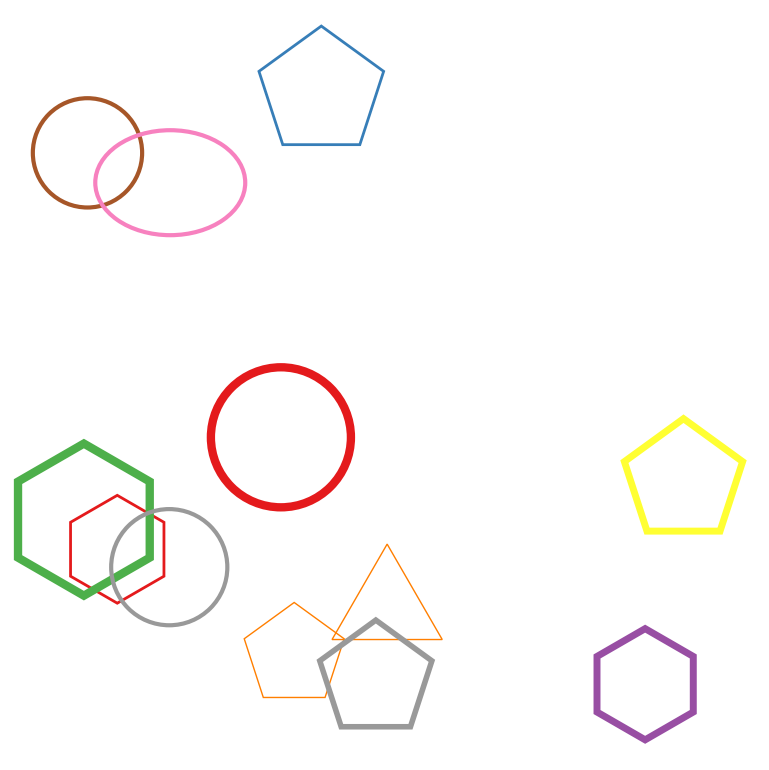[{"shape": "circle", "thickness": 3, "radius": 0.45, "center": [0.365, 0.432]}, {"shape": "hexagon", "thickness": 1, "radius": 0.35, "center": [0.152, 0.287]}, {"shape": "pentagon", "thickness": 1, "radius": 0.43, "center": [0.417, 0.881]}, {"shape": "hexagon", "thickness": 3, "radius": 0.49, "center": [0.109, 0.325]}, {"shape": "hexagon", "thickness": 2.5, "radius": 0.36, "center": [0.838, 0.111]}, {"shape": "triangle", "thickness": 0.5, "radius": 0.41, "center": [0.503, 0.211]}, {"shape": "pentagon", "thickness": 0.5, "radius": 0.34, "center": [0.382, 0.149]}, {"shape": "pentagon", "thickness": 2.5, "radius": 0.4, "center": [0.888, 0.376]}, {"shape": "circle", "thickness": 1.5, "radius": 0.35, "center": [0.114, 0.801]}, {"shape": "oval", "thickness": 1.5, "radius": 0.49, "center": [0.221, 0.763]}, {"shape": "pentagon", "thickness": 2, "radius": 0.38, "center": [0.488, 0.118]}, {"shape": "circle", "thickness": 1.5, "radius": 0.38, "center": [0.22, 0.263]}]